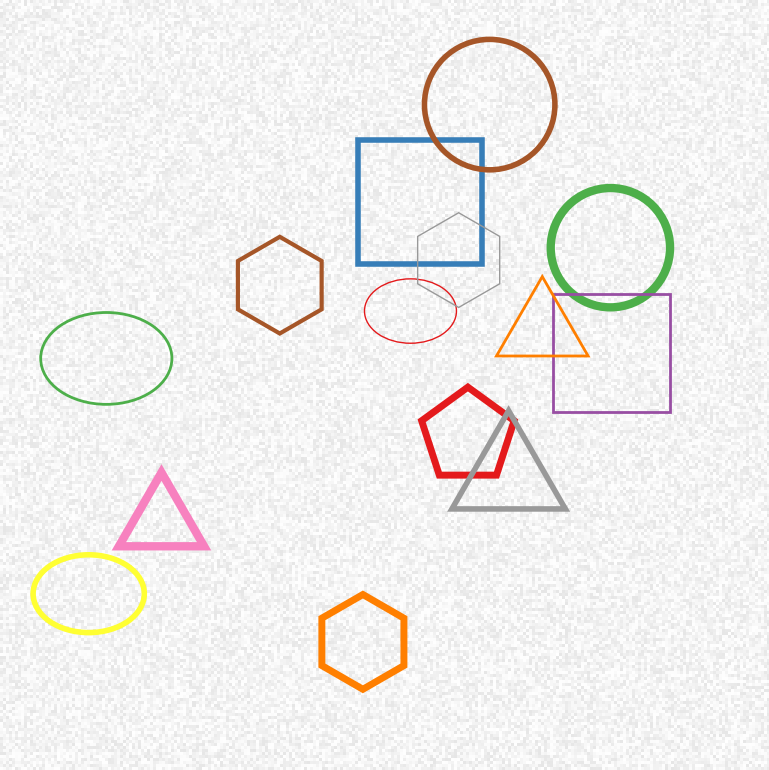[{"shape": "pentagon", "thickness": 2.5, "radius": 0.32, "center": [0.608, 0.434]}, {"shape": "oval", "thickness": 0.5, "radius": 0.3, "center": [0.533, 0.596]}, {"shape": "square", "thickness": 2, "radius": 0.4, "center": [0.546, 0.738]}, {"shape": "circle", "thickness": 3, "radius": 0.39, "center": [0.793, 0.678]}, {"shape": "oval", "thickness": 1, "radius": 0.43, "center": [0.138, 0.535]}, {"shape": "square", "thickness": 1, "radius": 0.38, "center": [0.794, 0.541]}, {"shape": "triangle", "thickness": 1, "radius": 0.34, "center": [0.704, 0.572]}, {"shape": "hexagon", "thickness": 2.5, "radius": 0.31, "center": [0.471, 0.166]}, {"shape": "oval", "thickness": 2, "radius": 0.36, "center": [0.115, 0.229]}, {"shape": "circle", "thickness": 2, "radius": 0.42, "center": [0.636, 0.864]}, {"shape": "hexagon", "thickness": 1.5, "radius": 0.31, "center": [0.363, 0.63]}, {"shape": "triangle", "thickness": 3, "radius": 0.32, "center": [0.21, 0.322]}, {"shape": "hexagon", "thickness": 0.5, "radius": 0.31, "center": [0.596, 0.662]}, {"shape": "triangle", "thickness": 2, "radius": 0.43, "center": [0.661, 0.382]}]